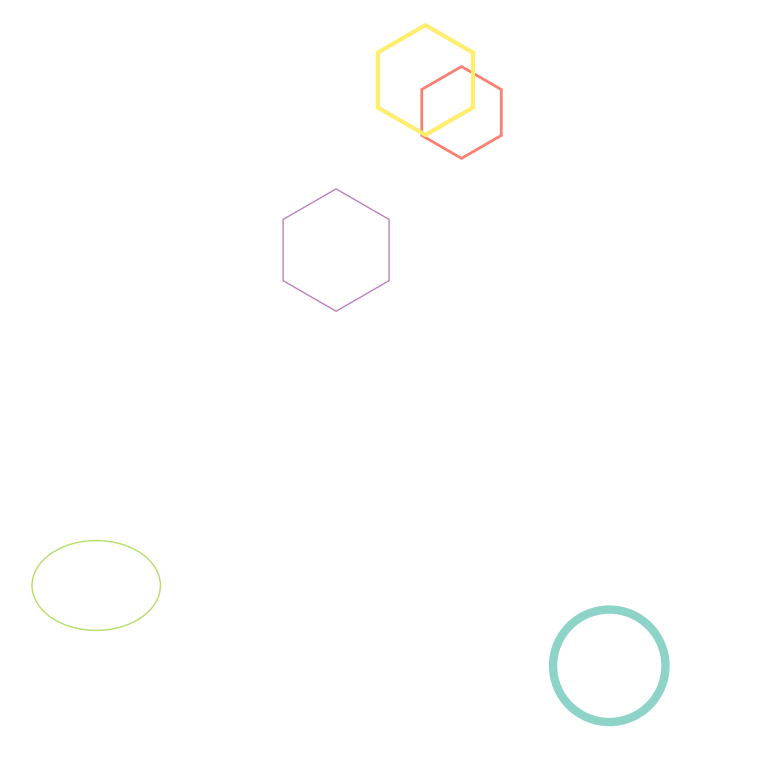[{"shape": "circle", "thickness": 3, "radius": 0.37, "center": [0.791, 0.135]}, {"shape": "hexagon", "thickness": 1, "radius": 0.3, "center": [0.599, 0.854]}, {"shape": "oval", "thickness": 0.5, "radius": 0.42, "center": [0.125, 0.24]}, {"shape": "hexagon", "thickness": 0.5, "radius": 0.4, "center": [0.436, 0.675]}, {"shape": "hexagon", "thickness": 1.5, "radius": 0.36, "center": [0.553, 0.896]}]